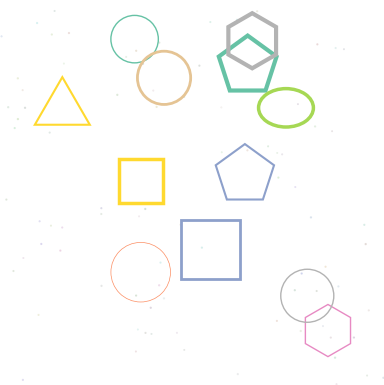[{"shape": "circle", "thickness": 1, "radius": 0.31, "center": [0.35, 0.898]}, {"shape": "pentagon", "thickness": 3, "radius": 0.39, "center": [0.643, 0.829]}, {"shape": "circle", "thickness": 0.5, "radius": 0.39, "center": [0.365, 0.293]}, {"shape": "square", "thickness": 2, "radius": 0.39, "center": [0.546, 0.352]}, {"shape": "pentagon", "thickness": 1.5, "radius": 0.4, "center": [0.636, 0.546]}, {"shape": "hexagon", "thickness": 1, "radius": 0.34, "center": [0.852, 0.141]}, {"shape": "oval", "thickness": 2.5, "radius": 0.36, "center": [0.743, 0.72]}, {"shape": "square", "thickness": 2.5, "radius": 0.29, "center": [0.366, 0.531]}, {"shape": "triangle", "thickness": 1.5, "radius": 0.41, "center": [0.162, 0.717]}, {"shape": "circle", "thickness": 2, "radius": 0.35, "center": [0.426, 0.798]}, {"shape": "circle", "thickness": 1, "radius": 0.34, "center": [0.798, 0.232]}, {"shape": "hexagon", "thickness": 3, "radius": 0.36, "center": [0.655, 0.894]}]